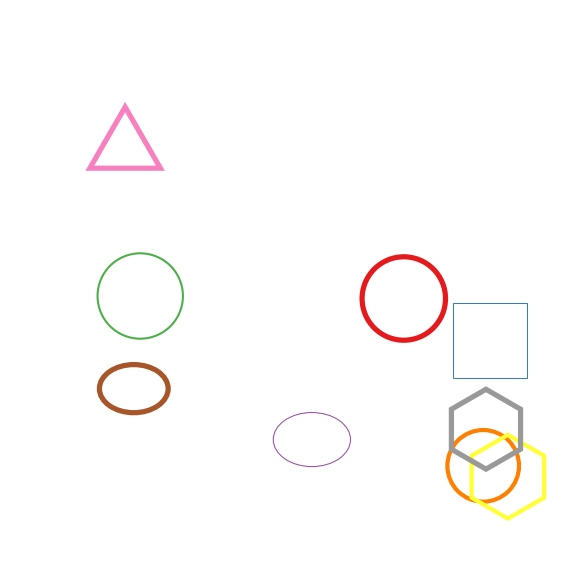[{"shape": "circle", "thickness": 2.5, "radius": 0.36, "center": [0.699, 0.482]}, {"shape": "square", "thickness": 0.5, "radius": 0.32, "center": [0.848, 0.41]}, {"shape": "circle", "thickness": 1, "radius": 0.37, "center": [0.243, 0.487]}, {"shape": "oval", "thickness": 0.5, "radius": 0.33, "center": [0.54, 0.238]}, {"shape": "circle", "thickness": 2, "radius": 0.31, "center": [0.837, 0.192]}, {"shape": "hexagon", "thickness": 2, "radius": 0.36, "center": [0.879, 0.174]}, {"shape": "oval", "thickness": 2.5, "radius": 0.3, "center": [0.232, 0.326]}, {"shape": "triangle", "thickness": 2.5, "radius": 0.35, "center": [0.217, 0.743]}, {"shape": "hexagon", "thickness": 2.5, "radius": 0.35, "center": [0.842, 0.256]}]